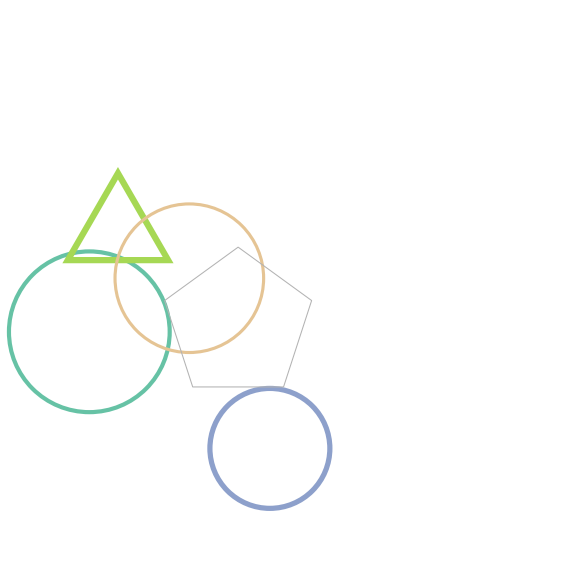[{"shape": "circle", "thickness": 2, "radius": 0.7, "center": [0.155, 0.425]}, {"shape": "circle", "thickness": 2.5, "radius": 0.52, "center": [0.467, 0.223]}, {"shape": "triangle", "thickness": 3, "radius": 0.5, "center": [0.204, 0.599]}, {"shape": "circle", "thickness": 1.5, "radius": 0.64, "center": [0.328, 0.517]}, {"shape": "pentagon", "thickness": 0.5, "radius": 0.67, "center": [0.412, 0.437]}]